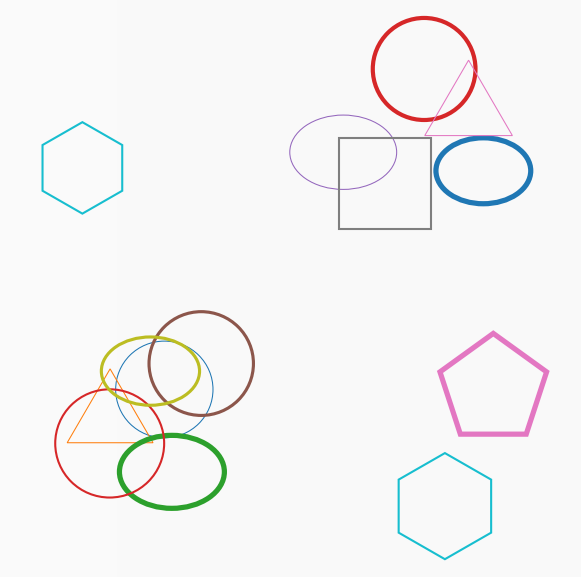[{"shape": "oval", "thickness": 2.5, "radius": 0.41, "center": [0.832, 0.703]}, {"shape": "circle", "thickness": 0.5, "radius": 0.42, "center": [0.283, 0.325]}, {"shape": "triangle", "thickness": 0.5, "radius": 0.43, "center": [0.189, 0.275]}, {"shape": "oval", "thickness": 2.5, "radius": 0.45, "center": [0.296, 0.182]}, {"shape": "circle", "thickness": 2, "radius": 0.44, "center": [0.73, 0.88]}, {"shape": "circle", "thickness": 1, "radius": 0.47, "center": [0.189, 0.231]}, {"shape": "oval", "thickness": 0.5, "radius": 0.46, "center": [0.59, 0.736]}, {"shape": "circle", "thickness": 1.5, "radius": 0.45, "center": [0.346, 0.37]}, {"shape": "pentagon", "thickness": 2.5, "radius": 0.48, "center": [0.849, 0.325]}, {"shape": "triangle", "thickness": 0.5, "radius": 0.44, "center": [0.806, 0.808]}, {"shape": "square", "thickness": 1, "radius": 0.4, "center": [0.662, 0.682]}, {"shape": "oval", "thickness": 1.5, "radius": 0.42, "center": [0.259, 0.357]}, {"shape": "hexagon", "thickness": 1, "radius": 0.46, "center": [0.765, 0.123]}, {"shape": "hexagon", "thickness": 1, "radius": 0.4, "center": [0.142, 0.708]}]